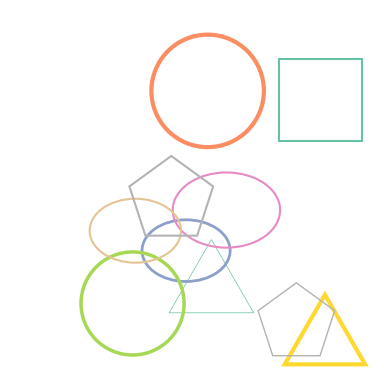[{"shape": "triangle", "thickness": 0.5, "radius": 0.63, "center": [0.549, 0.251]}, {"shape": "square", "thickness": 1.5, "radius": 0.54, "center": [0.833, 0.74]}, {"shape": "circle", "thickness": 3, "radius": 0.73, "center": [0.539, 0.764]}, {"shape": "oval", "thickness": 2, "radius": 0.57, "center": [0.483, 0.349]}, {"shape": "oval", "thickness": 1.5, "radius": 0.7, "center": [0.588, 0.454]}, {"shape": "circle", "thickness": 2.5, "radius": 0.67, "center": [0.344, 0.212]}, {"shape": "triangle", "thickness": 3, "radius": 0.6, "center": [0.844, 0.114]}, {"shape": "oval", "thickness": 1.5, "radius": 0.59, "center": [0.352, 0.401]}, {"shape": "pentagon", "thickness": 1.5, "radius": 0.57, "center": [0.445, 0.48]}, {"shape": "pentagon", "thickness": 1, "radius": 0.52, "center": [0.77, 0.161]}]